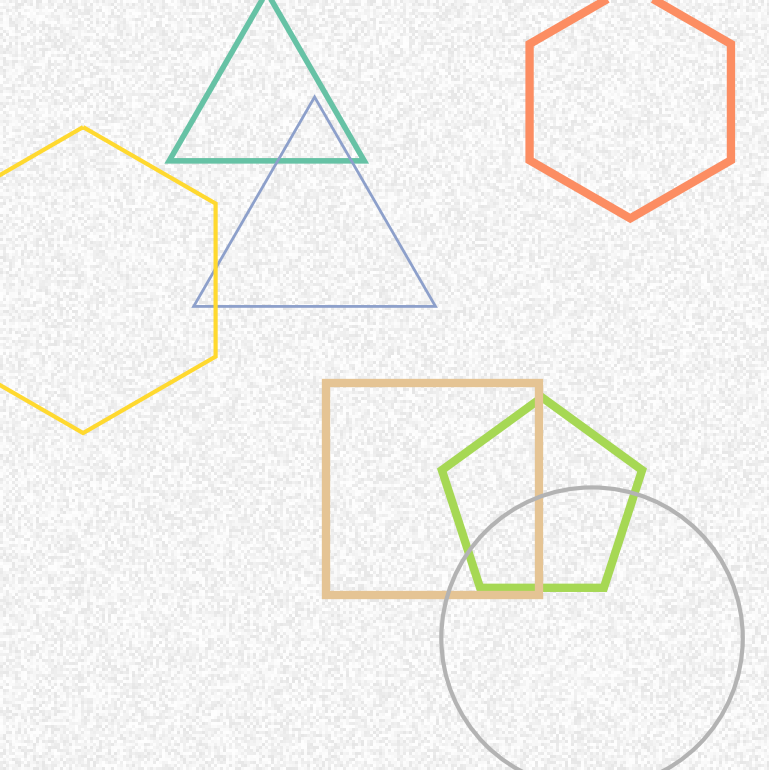[{"shape": "triangle", "thickness": 2, "radius": 0.73, "center": [0.346, 0.864]}, {"shape": "hexagon", "thickness": 3, "radius": 0.76, "center": [0.819, 0.867]}, {"shape": "triangle", "thickness": 1, "radius": 0.91, "center": [0.409, 0.693]}, {"shape": "pentagon", "thickness": 3, "radius": 0.68, "center": [0.704, 0.347]}, {"shape": "hexagon", "thickness": 1.5, "radius": 0.99, "center": [0.108, 0.636]}, {"shape": "square", "thickness": 3, "radius": 0.69, "center": [0.561, 0.365]}, {"shape": "circle", "thickness": 1.5, "radius": 0.98, "center": [0.769, 0.171]}]